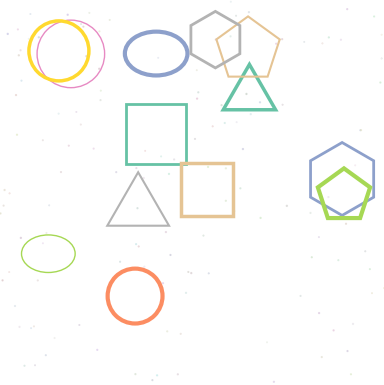[{"shape": "triangle", "thickness": 2.5, "radius": 0.39, "center": [0.648, 0.754]}, {"shape": "square", "thickness": 2, "radius": 0.39, "center": [0.404, 0.652]}, {"shape": "circle", "thickness": 3, "radius": 0.36, "center": [0.351, 0.231]}, {"shape": "oval", "thickness": 3, "radius": 0.41, "center": [0.406, 0.861]}, {"shape": "hexagon", "thickness": 2, "radius": 0.47, "center": [0.889, 0.535]}, {"shape": "circle", "thickness": 1, "radius": 0.44, "center": [0.184, 0.86]}, {"shape": "pentagon", "thickness": 3, "radius": 0.36, "center": [0.893, 0.491]}, {"shape": "oval", "thickness": 1, "radius": 0.35, "center": [0.126, 0.341]}, {"shape": "circle", "thickness": 2.5, "radius": 0.39, "center": [0.153, 0.868]}, {"shape": "square", "thickness": 2.5, "radius": 0.34, "center": [0.537, 0.508]}, {"shape": "pentagon", "thickness": 1.5, "radius": 0.43, "center": [0.644, 0.871]}, {"shape": "triangle", "thickness": 1.5, "radius": 0.46, "center": [0.359, 0.46]}, {"shape": "hexagon", "thickness": 2, "radius": 0.37, "center": [0.559, 0.897]}]